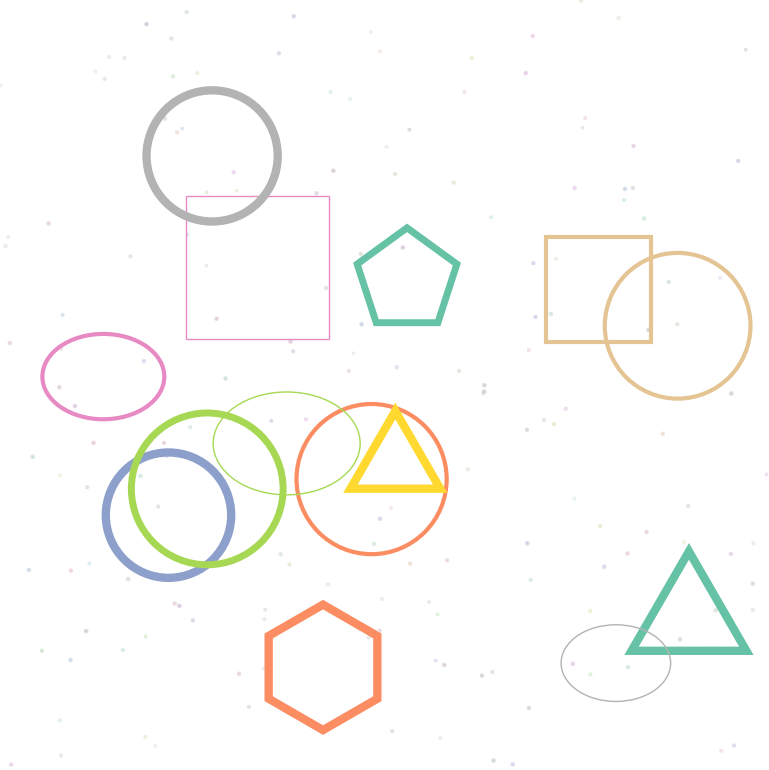[{"shape": "pentagon", "thickness": 2.5, "radius": 0.34, "center": [0.529, 0.636]}, {"shape": "triangle", "thickness": 3, "radius": 0.43, "center": [0.895, 0.198]}, {"shape": "hexagon", "thickness": 3, "radius": 0.41, "center": [0.419, 0.133]}, {"shape": "circle", "thickness": 1.5, "radius": 0.49, "center": [0.483, 0.378]}, {"shape": "circle", "thickness": 3, "radius": 0.41, "center": [0.219, 0.331]}, {"shape": "square", "thickness": 0.5, "radius": 0.46, "center": [0.334, 0.653]}, {"shape": "oval", "thickness": 1.5, "radius": 0.4, "center": [0.134, 0.511]}, {"shape": "oval", "thickness": 0.5, "radius": 0.48, "center": [0.372, 0.424]}, {"shape": "circle", "thickness": 2.5, "radius": 0.49, "center": [0.269, 0.365]}, {"shape": "triangle", "thickness": 3, "radius": 0.34, "center": [0.513, 0.399]}, {"shape": "circle", "thickness": 1.5, "radius": 0.47, "center": [0.88, 0.577]}, {"shape": "square", "thickness": 1.5, "radius": 0.34, "center": [0.777, 0.624]}, {"shape": "circle", "thickness": 3, "radius": 0.43, "center": [0.275, 0.798]}, {"shape": "oval", "thickness": 0.5, "radius": 0.36, "center": [0.8, 0.139]}]